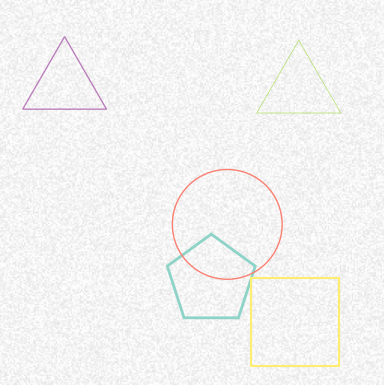[{"shape": "pentagon", "thickness": 2, "radius": 0.6, "center": [0.549, 0.272]}, {"shape": "circle", "thickness": 1, "radius": 0.71, "center": [0.59, 0.417]}, {"shape": "triangle", "thickness": 0.5, "radius": 0.63, "center": [0.776, 0.769]}, {"shape": "triangle", "thickness": 1, "radius": 0.63, "center": [0.168, 0.779]}, {"shape": "square", "thickness": 1.5, "radius": 0.57, "center": [0.765, 0.165]}]